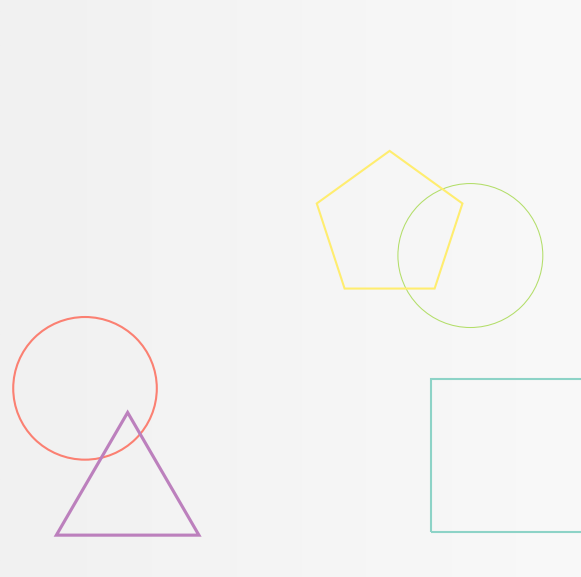[{"shape": "square", "thickness": 1, "radius": 0.66, "center": [0.875, 0.211]}, {"shape": "circle", "thickness": 1, "radius": 0.62, "center": [0.146, 0.327]}, {"shape": "circle", "thickness": 0.5, "radius": 0.62, "center": [0.809, 0.557]}, {"shape": "triangle", "thickness": 1.5, "radius": 0.71, "center": [0.22, 0.143]}, {"shape": "pentagon", "thickness": 1, "radius": 0.66, "center": [0.67, 0.606]}]